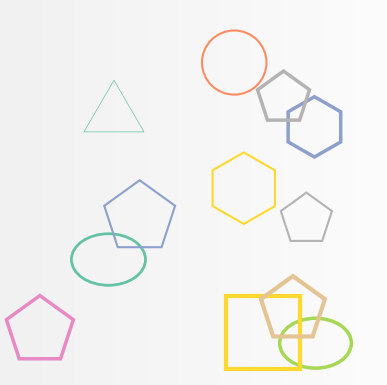[{"shape": "triangle", "thickness": 0.5, "radius": 0.45, "center": [0.294, 0.702]}, {"shape": "oval", "thickness": 2, "radius": 0.48, "center": [0.28, 0.326]}, {"shape": "circle", "thickness": 1.5, "radius": 0.42, "center": [0.604, 0.838]}, {"shape": "pentagon", "thickness": 1.5, "radius": 0.48, "center": [0.36, 0.436]}, {"shape": "hexagon", "thickness": 2.5, "radius": 0.39, "center": [0.811, 0.671]}, {"shape": "pentagon", "thickness": 2.5, "radius": 0.45, "center": [0.103, 0.142]}, {"shape": "oval", "thickness": 2.5, "radius": 0.46, "center": [0.814, 0.109]}, {"shape": "hexagon", "thickness": 1.5, "radius": 0.46, "center": [0.629, 0.511]}, {"shape": "square", "thickness": 3, "radius": 0.47, "center": [0.679, 0.136]}, {"shape": "pentagon", "thickness": 3, "radius": 0.43, "center": [0.756, 0.196]}, {"shape": "pentagon", "thickness": 1.5, "radius": 0.35, "center": [0.791, 0.43]}, {"shape": "pentagon", "thickness": 2.5, "radius": 0.35, "center": [0.732, 0.745]}]